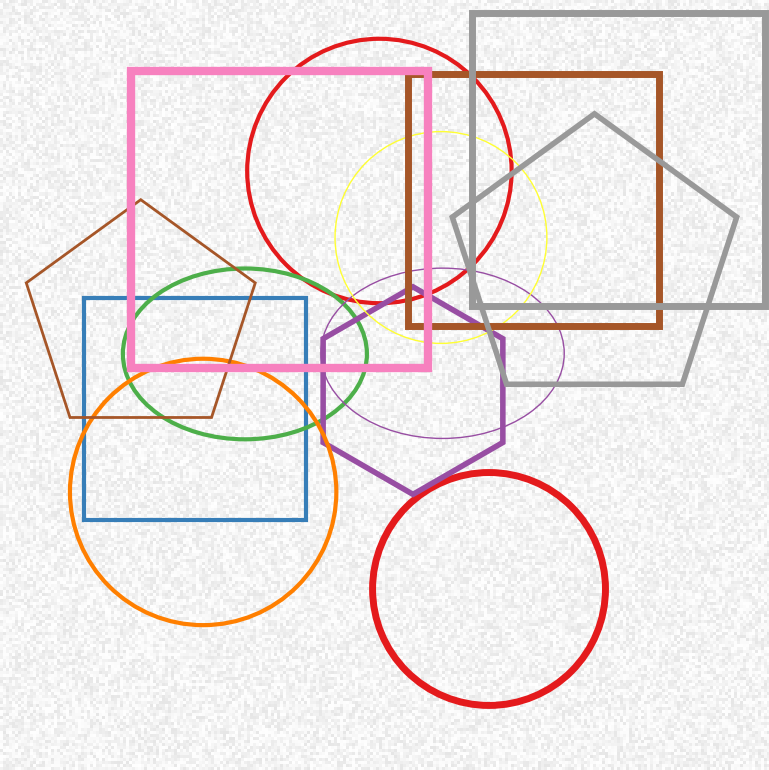[{"shape": "circle", "thickness": 2.5, "radius": 0.76, "center": [0.635, 0.235]}, {"shape": "circle", "thickness": 1.5, "radius": 0.86, "center": [0.493, 0.778]}, {"shape": "square", "thickness": 1.5, "radius": 0.72, "center": [0.253, 0.469]}, {"shape": "oval", "thickness": 1.5, "radius": 0.79, "center": [0.318, 0.54]}, {"shape": "oval", "thickness": 0.5, "radius": 0.79, "center": [0.575, 0.541]}, {"shape": "hexagon", "thickness": 2, "radius": 0.67, "center": [0.536, 0.493]}, {"shape": "circle", "thickness": 1.5, "radius": 0.86, "center": [0.264, 0.361]}, {"shape": "circle", "thickness": 0.5, "radius": 0.69, "center": [0.573, 0.692]}, {"shape": "pentagon", "thickness": 1, "radius": 0.78, "center": [0.183, 0.584]}, {"shape": "square", "thickness": 2.5, "radius": 0.82, "center": [0.693, 0.74]}, {"shape": "square", "thickness": 3, "radius": 0.96, "center": [0.363, 0.715]}, {"shape": "square", "thickness": 2.5, "radius": 0.95, "center": [0.803, 0.793]}, {"shape": "pentagon", "thickness": 2, "radius": 0.97, "center": [0.772, 0.658]}]